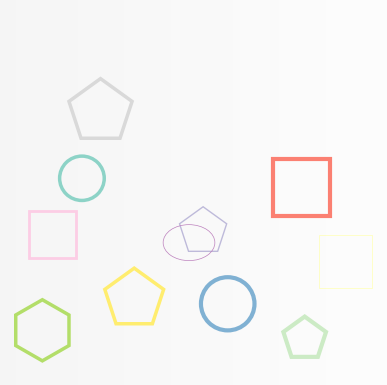[{"shape": "circle", "thickness": 2.5, "radius": 0.29, "center": [0.211, 0.537]}, {"shape": "square", "thickness": 0.5, "radius": 0.34, "center": [0.891, 0.321]}, {"shape": "pentagon", "thickness": 1, "radius": 0.32, "center": [0.524, 0.399]}, {"shape": "square", "thickness": 3, "radius": 0.37, "center": [0.778, 0.512]}, {"shape": "circle", "thickness": 3, "radius": 0.35, "center": [0.588, 0.211]}, {"shape": "hexagon", "thickness": 2.5, "radius": 0.4, "center": [0.109, 0.142]}, {"shape": "square", "thickness": 2, "radius": 0.3, "center": [0.136, 0.39]}, {"shape": "pentagon", "thickness": 2.5, "radius": 0.43, "center": [0.259, 0.71]}, {"shape": "oval", "thickness": 0.5, "radius": 0.33, "center": [0.488, 0.37]}, {"shape": "pentagon", "thickness": 3, "radius": 0.29, "center": [0.786, 0.12]}, {"shape": "pentagon", "thickness": 2.5, "radius": 0.4, "center": [0.346, 0.224]}]